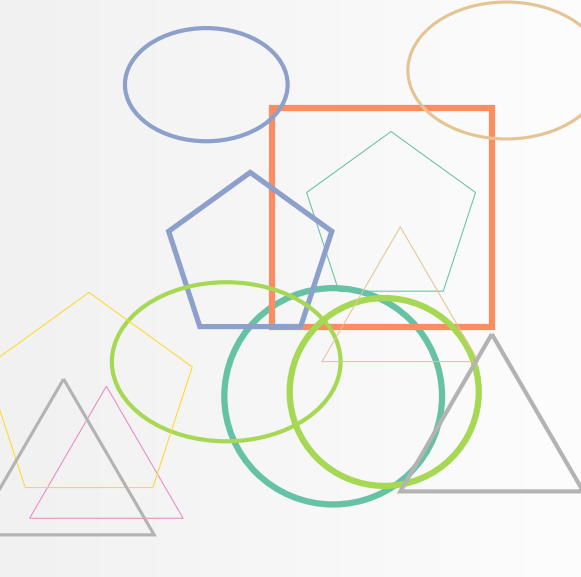[{"shape": "circle", "thickness": 3, "radius": 0.94, "center": [0.573, 0.313]}, {"shape": "pentagon", "thickness": 0.5, "radius": 0.76, "center": [0.673, 0.619]}, {"shape": "square", "thickness": 3, "radius": 0.95, "center": [0.657, 0.622]}, {"shape": "oval", "thickness": 2, "radius": 0.7, "center": [0.355, 0.853]}, {"shape": "pentagon", "thickness": 2.5, "radius": 0.74, "center": [0.431, 0.553]}, {"shape": "triangle", "thickness": 0.5, "radius": 0.76, "center": [0.183, 0.178]}, {"shape": "oval", "thickness": 2, "radius": 0.98, "center": [0.389, 0.373]}, {"shape": "circle", "thickness": 3, "radius": 0.81, "center": [0.661, 0.32]}, {"shape": "pentagon", "thickness": 0.5, "radius": 0.93, "center": [0.153, 0.306]}, {"shape": "oval", "thickness": 1.5, "radius": 0.85, "center": [0.871, 0.877]}, {"shape": "triangle", "thickness": 0.5, "radius": 0.78, "center": [0.689, 0.451]}, {"shape": "triangle", "thickness": 1.5, "radius": 0.9, "center": [0.109, 0.163]}, {"shape": "triangle", "thickness": 2, "radius": 0.91, "center": [0.846, 0.239]}]